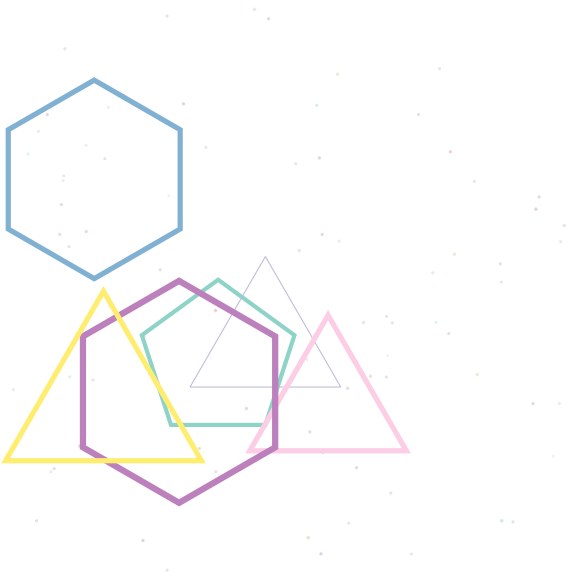[{"shape": "pentagon", "thickness": 2, "radius": 0.69, "center": [0.378, 0.376]}, {"shape": "triangle", "thickness": 0.5, "radius": 0.75, "center": [0.46, 0.404]}, {"shape": "hexagon", "thickness": 2.5, "radius": 0.86, "center": [0.163, 0.689]}, {"shape": "triangle", "thickness": 2.5, "radius": 0.78, "center": [0.568, 0.297]}, {"shape": "hexagon", "thickness": 3, "radius": 0.96, "center": [0.31, 0.321]}, {"shape": "triangle", "thickness": 2.5, "radius": 0.98, "center": [0.179, 0.299]}]